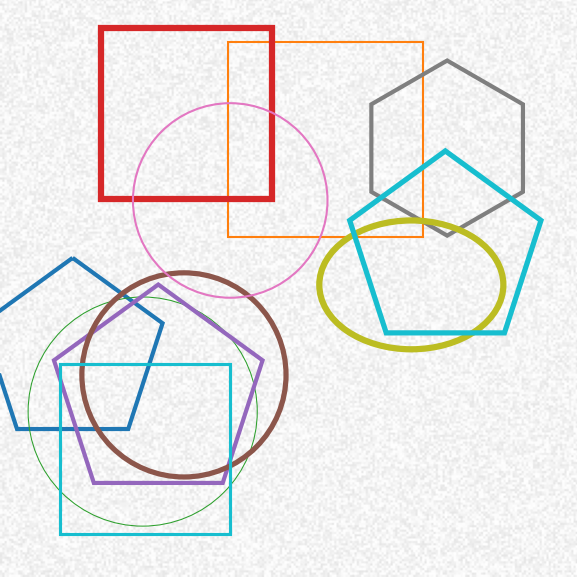[{"shape": "pentagon", "thickness": 2, "radius": 0.82, "center": [0.126, 0.389]}, {"shape": "square", "thickness": 1, "radius": 0.84, "center": [0.564, 0.758]}, {"shape": "circle", "thickness": 0.5, "radius": 0.99, "center": [0.247, 0.286]}, {"shape": "square", "thickness": 3, "radius": 0.74, "center": [0.322, 0.803]}, {"shape": "pentagon", "thickness": 2, "radius": 0.95, "center": [0.274, 0.317]}, {"shape": "circle", "thickness": 2.5, "radius": 0.88, "center": [0.319, 0.35]}, {"shape": "circle", "thickness": 1, "radius": 0.84, "center": [0.399, 0.652]}, {"shape": "hexagon", "thickness": 2, "radius": 0.76, "center": [0.774, 0.743]}, {"shape": "oval", "thickness": 3, "radius": 0.8, "center": [0.712, 0.506]}, {"shape": "pentagon", "thickness": 2.5, "radius": 0.87, "center": [0.771, 0.564]}, {"shape": "square", "thickness": 1.5, "radius": 0.74, "center": [0.251, 0.222]}]